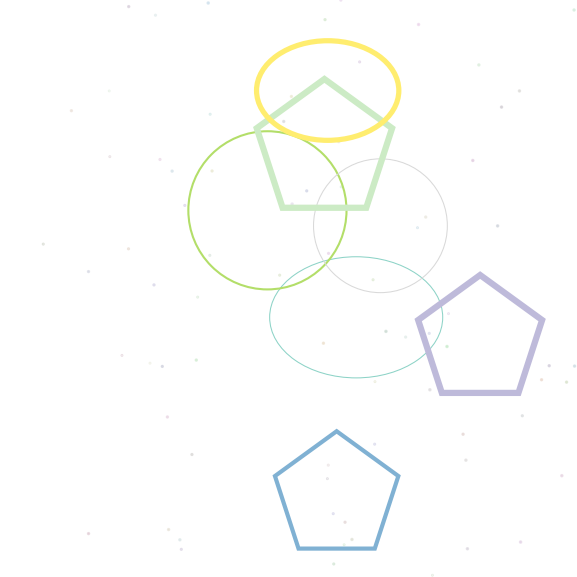[{"shape": "oval", "thickness": 0.5, "radius": 0.75, "center": [0.617, 0.45]}, {"shape": "pentagon", "thickness": 3, "radius": 0.56, "center": [0.831, 0.41]}, {"shape": "pentagon", "thickness": 2, "radius": 0.56, "center": [0.583, 0.14]}, {"shape": "circle", "thickness": 1, "radius": 0.68, "center": [0.463, 0.635]}, {"shape": "circle", "thickness": 0.5, "radius": 0.58, "center": [0.659, 0.608]}, {"shape": "pentagon", "thickness": 3, "radius": 0.62, "center": [0.562, 0.739]}, {"shape": "oval", "thickness": 2.5, "radius": 0.62, "center": [0.567, 0.842]}]